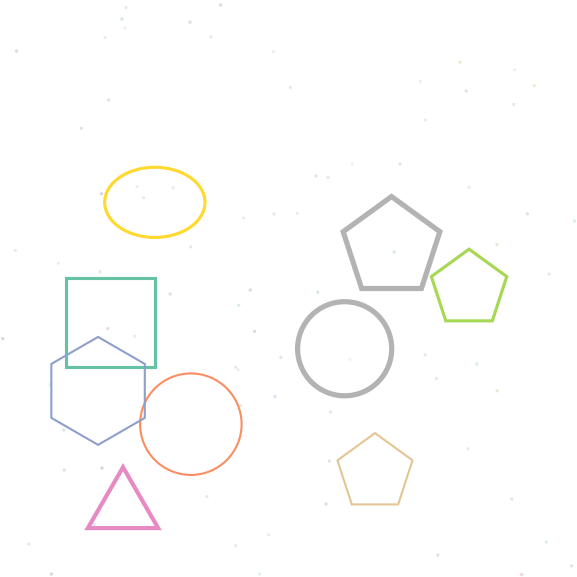[{"shape": "square", "thickness": 1.5, "radius": 0.38, "center": [0.191, 0.441]}, {"shape": "circle", "thickness": 1, "radius": 0.44, "center": [0.33, 0.265]}, {"shape": "hexagon", "thickness": 1, "radius": 0.47, "center": [0.17, 0.322]}, {"shape": "triangle", "thickness": 2, "radius": 0.35, "center": [0.213, 0.12]}, {"shape": "pentagon", "thickness": 1.5, "radius": 0.34, "center": [0.812, 0.499]}, {"shape": "oval", "thickness": 1.5, "radius": 0.43, "center": [0.268, 0.649]}, {"shape": "pentagon", "thickness": 1, "radius": 0.34, "center": [0.649, 0.181]}, {"shape": "pentagon", "thickness": 2.5, "radius": 0.44, "center": [0.678, 0.571]}, {"shape": "circle", "thickness": 2.5, "radius": 0.41, "center": [0.597, 0.395]}]